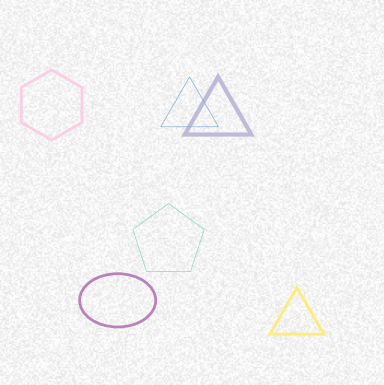[{"shape": "pentagon", "thickness": 0.5, "radius": 0.49, "center": [0.438, 0.374]}, {"shape": "triangle", "thickness": 3, "radius": 0.5, "center": [0.566, 0.701]}, {"shape": "triangle", "thickness": 0.5, "radius": 0.43, "center": [0.492, 0.714]}, {"shape": "hexagon", "thickness": 2, "radius": 0.46, "center": [0.134, 0.727]}, {"shape": "oval", "thickness": 2, "radius": 0.49, "center": [0.306, 0.22]}, {"shape": "triangle", "thickness": 2, "radius": 0.4, "center": [0.771, 0.173]}]